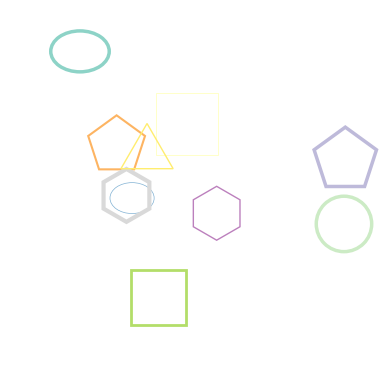[{"shape": "oval", "thickness": 2.5, "radius": 0.38, "center": [0.208, 0.867]}, {"shape": "square", "thickness": 0.5, "radius": 0.4, "center": [0.486, 0.679]}, {"shape": "pentagon", "thickness": 2.5, "radius": 0.43, "center": [0.897, 0.585]}, {"shape": "oval", "thickness": 0.5, "radius": 0.29, "center": [0.343, 0.485]}, {"shape": "pentagon", "thickness": 1.5, "radius": 0.39, "center": [0.303, 0.623]}, {"shape": "square", "thickness": 2, "radius": 0.36, "center": [0.411, 0.227]}, {"shape": "hexagon", "thickness": 3, "radius": 0.34, "center": [0.328, 0.492]}, {"shape": "hexagon", "thickness": 1, "radius": 0.35, "center": [0.563, 0.446]}, {"shape": "circle", "thickness": 2.5, "radius": 0.36, "center": [0.893, 0.418]}, {"shape": "triangle", "thickness": 1, "radius": 0.39, "center": [0.382, 0.601]}]